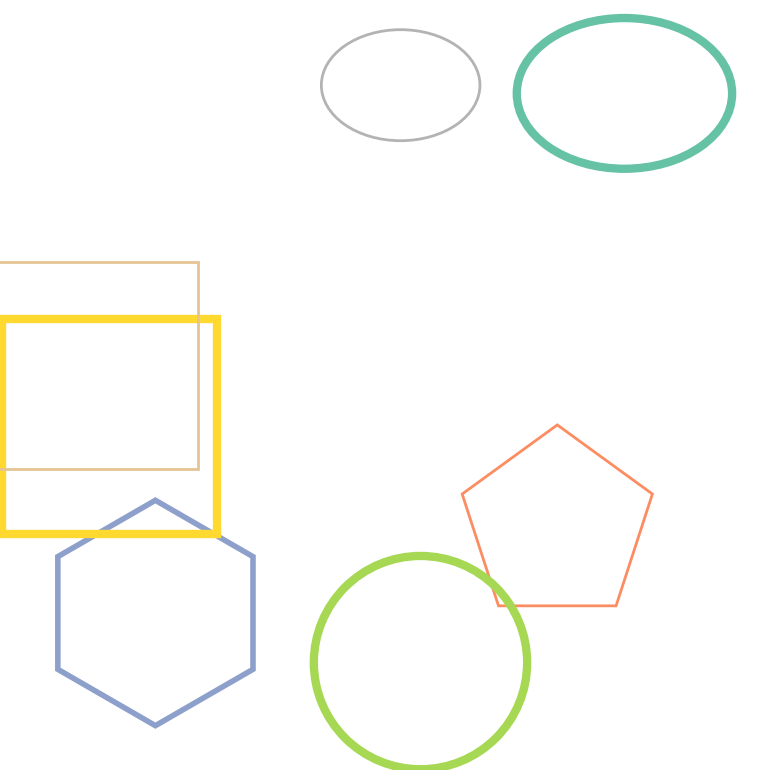[{"shape": "oval", "thickness": 3, "radius": 0.7, "center": [0.811, 0.879]}, {"shape": "pentagon", "thickness": 1, "radius": 0.65, "center": [0.724, 0.318]}, {"shape": "hexagon", "thickness": 2, "radius": 0.73, "center": [0.202, 0.204]}, {"shape": "circle", "thickness": 3, "radius": 0.69, "center": [0.546, 0.139]}, {"shape": "square", "thickness": 3, "radius": 0.7, "center": [0.142, 0.446]}, {"shape": "square", "thickness": 1, "radius": 0.67, "center": [0.123, 0.525]}, {"shape": "oval", "thickness": 1, "radius": 0.51, "center": [0.52, 0.889]}]